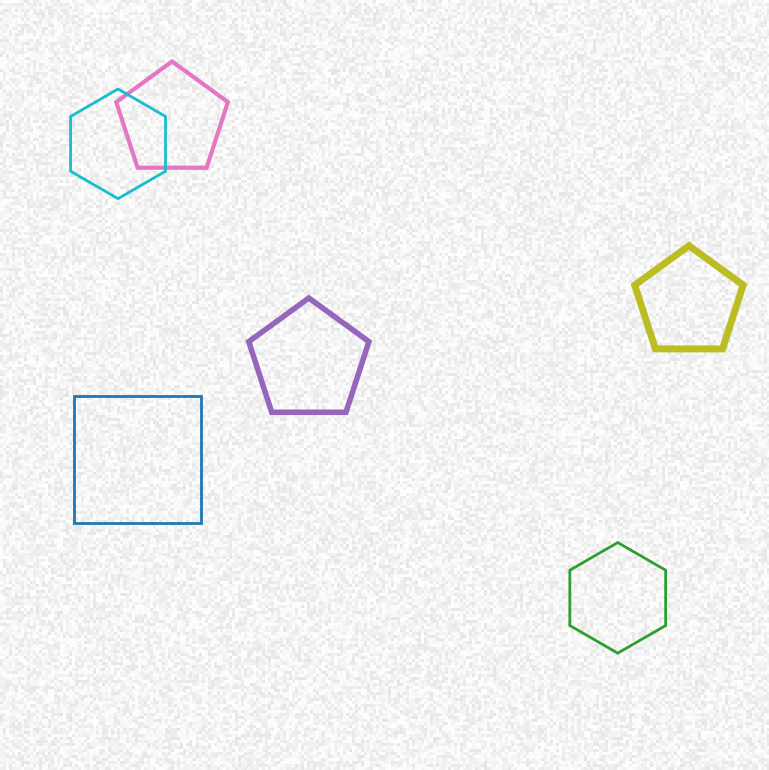[{"shape": "square", "thickness": 1, "radius": 0.41, "center": [0.179, 0.404]}, {"shape": "hexagon", "thickness": 1, "radius": 0.36, "center": [0.802, 0.224]}, {"shape": "pentagon", "thickness": 2, "radius": 0.41, "center": [0.401, 0.531]}, {"shape": "pentagon", "thickness": 1.5, "radius": 0.38, "center": [0.223, 0.844]}, {"shape": "pentagon", "thickness": 2.5, "radius": 0.37, "center": [0.895, 0.607]}, {"shape": "hexagon", "thickness": 1, "radius": 0.36, "center": [0.153, 0.813]}]